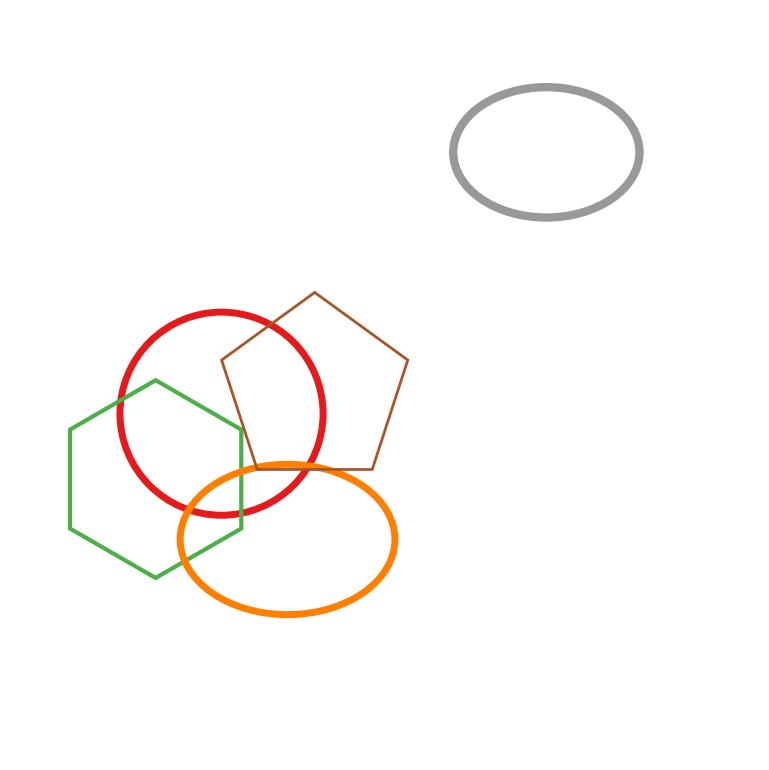[{"shape": "circle", "thickness": 2.5, "radius": 0.66, "center": [0.288, 0.463]}, {"shape": "hexagon", "thickness": 1.5, "radius": 0.64, "center": [0.202, 0.378]}, {"shape": "oval", "thickness": 2.5, "radius": 0.7, "center": [0.373, 0.299]}, {"shape": "pentagon", "thickness": 1, "radius": 0.64, "center": [0.409, 0.493]}, {"shape": "oval", "thickness": 3, "radius": 0.6, "center": [0.71, 0.802]}]